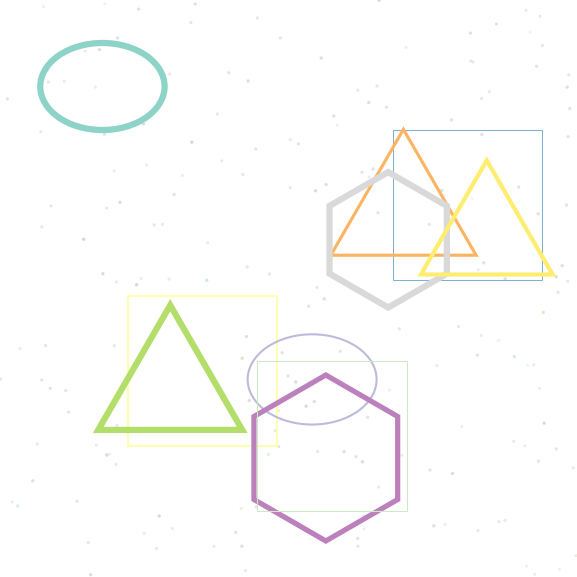[{"shape": "oval", "thickness": 3, "radius": 0.54, "center": [0.177, 0.849]}, {"shape": "square", "thickness": 1, "radius": 0.65, "center": [0.351, 0.357]}, {"shape": "oval", "thickness": 1, "radius": 0.56, "center": [0.54, 0.342]}, {"shape": "square", "thickness": 0.5, "radius": 0.65, "center": [0.81, 0.644]}, {"shape": "triangle", "thickness": 1.5, "radius": 0.73, "center": [0.699, 0.63]}, {"shape": "triangle", "thickness": 3, "radius": 0.72, "center": [0.295, 0.327]}, {"shape": "hexagon", "thickness": 3, "radius": 0.59, "center": [0.672, 0.584]}, {"shape": "hexagon", "thickness": 2.5, "radius": 0.72, "center": [0.564, 0.206]}, {"shape": "square", "thickness": 0.5, "radius": 0.65, "center": [0.574, 0.244]}, {"shape": "triangle", "thickness": 2, "radius": 0.66, "center": [0.843, 0.59]}]